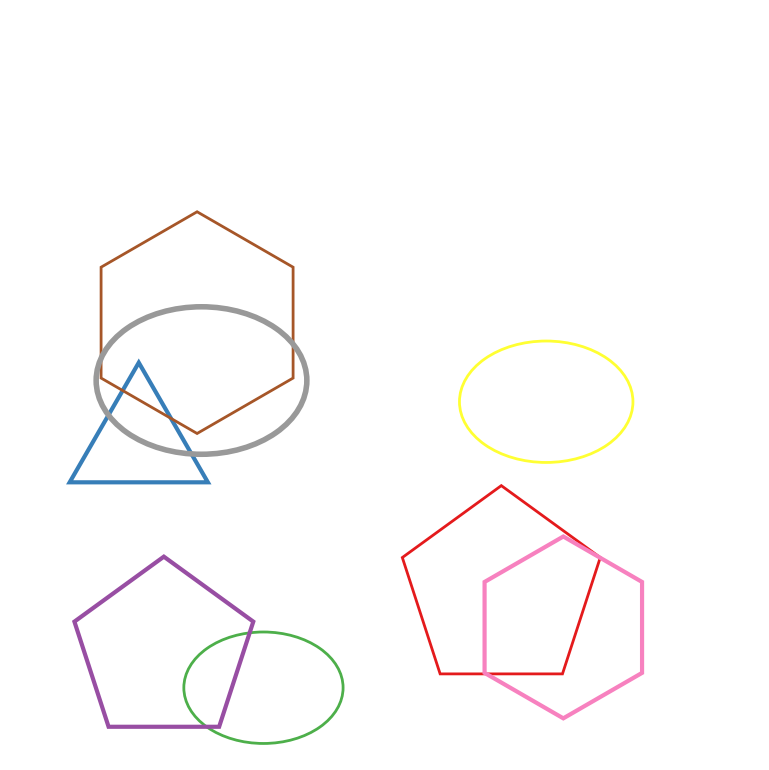[{"shape": "pentagon", "thickness": 1, "radius": 0.68, "center": [0.651, 0.234]}, {"shape": "triangle", "thickness": 1.5, "radius": 0.52, "center": [0.18, 0.425]}, {"shape": "oval", "thickness": 1, "radius": 0.52, "center": [0.342, 0.107]}, {"shape": "pentagon", "thickness": 1.5, "radius": 0.61, "center": [0.213, 0.155]}, {"shape": "oval", "thickness": 1, "radius": 0.56, "center": [0.709, 0.478]}, {"shape": "hexagon", "thickness": 1, "radius": 0.72, "center": [0.256, 0.581]}, {"shape": "hexagon", "thickness": 1.5, "radius": 0.59, "center": [0.732, 0.185]}, {"shape": "oval", "thickness": 2, "radius": 0.68, "center": [0.262, 0.506]}]